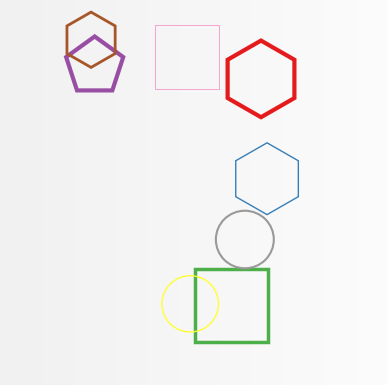[{"shape": "hexagon", "thickness": 3, "radius": 0.5, "center": [0.674, 0.795]}, {"shape": "hexagon", "thickness": 1, "radius": 0.47, "center": [0.689, 0.536]}, {"shape": "square", "thickness": 2.5, "radius": 0.47, "center": [0.598, 0.206]}, {"shape": "pentagon", "thickness": 3, "radius": 0.39, "center": [0.244, 0.828]}, {"shape": "circle", "thickness": 1, "radius": 0.37, "center": [0.491, 0.211]}, {"shape": "hexagon", "thickness": 2, "radius": 0.36, "center": [0.235, 0.897]}, {"shape": "square", "thickness": 0.5, "radius": 0.42, "center": [0.482, 0.852]}, {"shape": "circle", "thickness": 1.5, "radius": 0.37, "center": [0.632, 0.378]}]